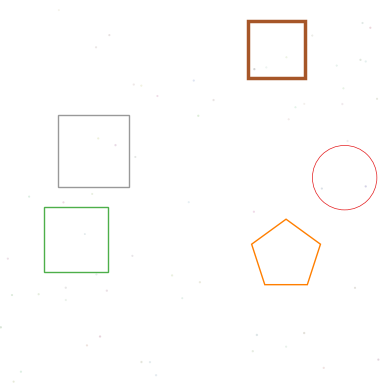[{"shape": "circle", "thickness": 0.5, "radius": 0.42, "center": [0.895, 0.539]}, {"shape": "square", "thickness": 1, "radius": 0.42, "center": [0.198, 0.378]}, {"shape": "pentagon", "thickness": 1, "radius": 0.47, "center": [0.743, 0.337]}, {"shape": "square", "thickness": 2.5, "radius": 0.37, "center": [0.719, 0.872]}, {"shape": "square", "thickness": 1, "radius": 0.46, "center": [0.243, 0.608]}]